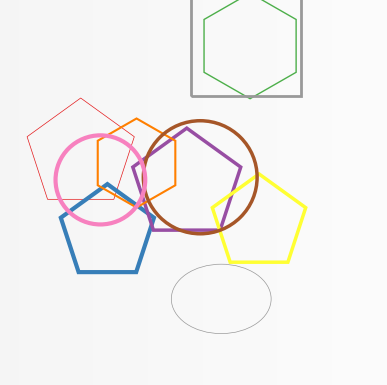[{"shape": "pentagon", "thickness": 0.5, "radius": 0.73, "center": [0.208, 0.6]}, {"shape": "pentagon", "thickness": 3, "radius": 0.63, "center": [0.277, 0.395]}, {"shape": "hexagon", "thickness": 1, "radius": 0.69, "center": [0.645, 0.881]}, {"shape": "pentagon", "thickness": 2.5, "radius": 0.73, "center": [0.482, 0.521]}, {"shape": "hexagon", "thickness": 1.5, "radius": 0.58, "center": [0.352, 0.577]}, {"shape": "pentagon", "thickness": 2.5, "radius": 0.63, "center": [0.668, 0.421]}, {"shape": "circle", "thickness": 2.5, "radius": 0.73, "center": [0.517, 0.54]}, {"shape": "circle", "thickness": 3, "radius": 0.58, "center": [0.259, 0.533]}, {"shape": "oval", "thickness": 0.5, "radius": 0.64, "center": [0.571, 0.224]}, {"shape": "square", "thickness": 2, "radius": 0.71, "center": [0.635, 0.893]}]